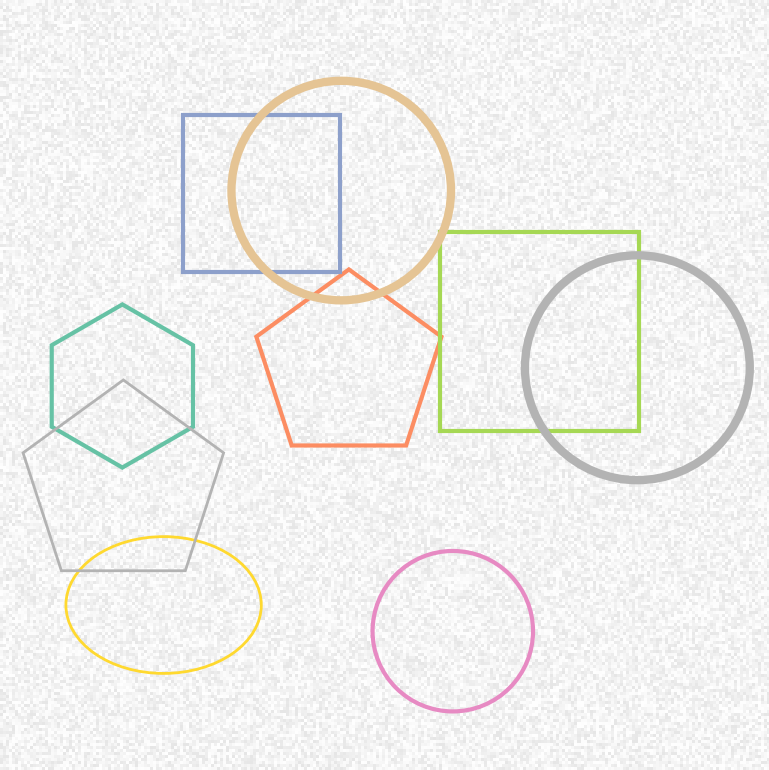[{"shape": "hexagon", "thickness": 1.5, "radius": 0.53, "center": [0.159, 0.499]}, {"shape": "pentagon", "thickness": 1.5, "radius": 0.63, "center": [0.453, 0.524]}, {"shape": "square", "thickness": 1.5, "radius": 0.51, "center": [0.339, 0.749]}, {"shape": "circle", "thickness": 1.5, "radius": 0.52, "center": [0.588, 0.18]}, {"shape": "square", "thickness": 1.5, "radius": 0.65, "center": [0.701, 0.57]}, {"shape": "oval", "thickness": 1, "radius": 0.63, "center": [0.212, 0.214]}, {"shape": "circle", "thickness": 3, "radius": 0.71, "center": [0.443, 0.753]}, {"shape": "pentagon", "thickness": 1, "radius": 0.68, "center": [0.16, 0.37]}, {"shape": "circle", "thickness": 3, "radius": 0.73, "center": [0.828, 0.522]}]